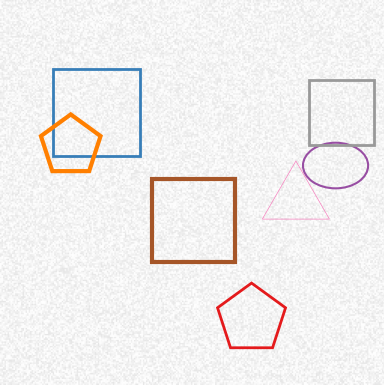[{"shape": "pentagon", "thickness": 2, "radius": 0.46, "center": [0.653, 0.172]}, {"shape": "square", "thickness": 2, "radius": 0.56, "center": [0.251, 0.708]}, {"shape": "oval", "thickness": 1.5, "radius": 0.42, "center": [0.872, 0.57]}, {"shape": "pentagon", "thickness": 3, "radius": 0.41, "center": [0.184, 0.621]}, {"shape": "square", "thickness": 3, "radius": 0.54, "center": [0.503, 0.427]}, {"shape": "triangle", "thickness": 0.5, "radius": 0.5, "center": [0.769, 0.481]}, {"shape": "square", "thickness": 2, "radius": 0.42, "center": [0.887, 0.708]}]